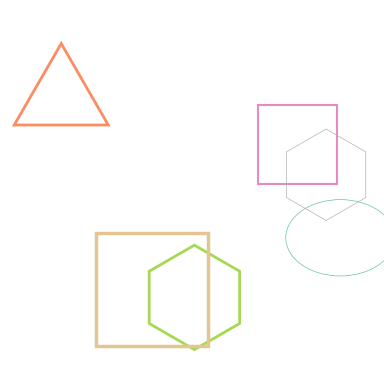[{"shape": "oval", "thickness": 0.5, "radius": 0.71, "center": [0.884, 0.382]}, {"shape": "triangle", "thickness": 2, "radius": 0.71, "center": [0.159, 0.746]}, {"shape": "square", "thickness": 1.5, "radius": 0.51, "center": [0.773, 0.624]}, {"shape": "hexagon", "thickness": 2, "radius": 0.68, "center": [0.505, 0.228]}, {"shape": "square", "thickness": 2.5, "radius": 0.73, "center": [0.395, 0.248]}, {"shape": "hexagon", "thickness": 0.5, "radius": 0.59, "center": [0.847, 0.546]}]